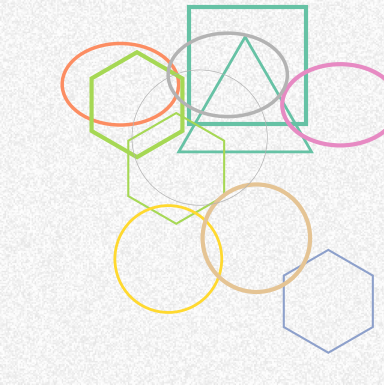[{"shape": "square", "thickness": 3, "radius": 0.76, "center": [0.643, 0.829]}, {"shape": "triangle", "thickness": 2, "radius": 1.0, "center": [0.637, 0.705]}, {"shape": "oval", "thickness": 2.5, "radius": 0.76, "center": [0.313, 0.781]}, {"shape": "hexagon", "thickness": 1.5, "radius": 0.67, "center": [0.853, 0.217]}, {"shape": "oval", "thickness": 3, "radius": 0.75, "center": [0.884, 0.728]}, {"shape": "hexagon", "thickness": 3, "radius": 0.68, "center": [0.356, 0.728]}, {"shape": "hexagon", "thickness": 1.5, "radius": 0.72, "center": [0.458, 0.563]}, {"shape": "circle", "thickness": 2, "radius": 0.69, "center": [0.437, 0.327]}, {"shape": "circle", "thickness": 3, "radius": 0.7, "center": [0.666, 0.381]}, {"shape": "circle", "thickness": 0.5, "radius": 0.88, "center": [0.519, 0.643]}, {"shape": "oval", "thickness": 2.5, "radius": 0.77, "center": [0.592, 0.806]}]